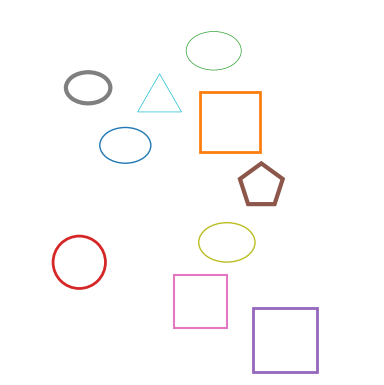[{"shape": "oval", "thickness": 1, "radius": 0.33, "center": [0.325, 0.622]}, {"shape": "square", "thickness": 2, "radius": 0.39, "center": [0.598, 0.683]}, {"shape": "oval", "thickness": 0.5, "radius": 0.36, "center": [0.555, 0.868]}, {"shape": "circle", "thickness": 2, "radius": 0.34, "center": [0.206, 0.319]}, {"shape": "square", "thickness": 2, "radius": 0.42, "center": [0.74, 0.116]}, {"shape": "pentagon", "thickness": 3, "radius": 0.29, "center": [0.679, 0.517]}, {"shape": "square", "thickness": 1.5, "radius": 0.34, "center": [0.52, 0.217]}, {"shape": "oval", "thickness": 3, "radius": 0.29, "center": [0.229, 0.772]}, {"shape": "oval", "thickness": 1, "radius": 0.37, "center": [0.589, 0.37]}, {"shape": "triangle", "thickness": 0.5, "radius": 0.33, "center": [0.415, 0.742]}]